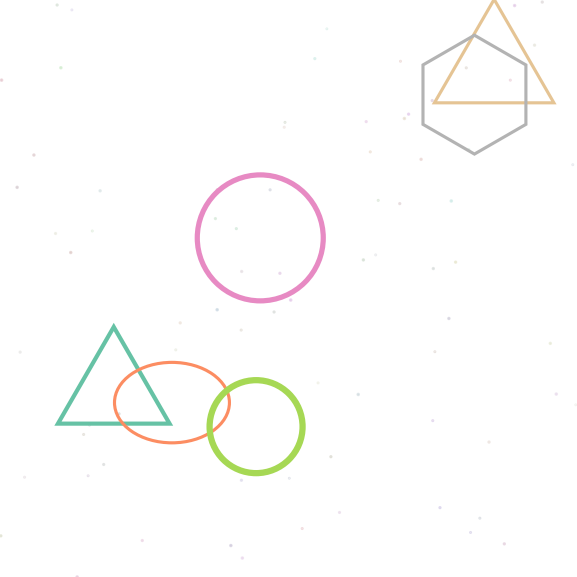[{"shape": "triangle", "thickness": 2, "radius": 0.56, "center": [0.197, 0.321]}, {"shape": "oval", "thickness": 1.5, "radius": 0.5, "center": [0.298, 0.302]}, {"shape": "circle", "thickness": 2.5, "radius": 0.55, "center": [0.451, 0.587]}, {"shape": "circle", "thickness": 3, "radius": 0.4, "center": [0.443, 0.26]}, {"shape": "triangle", "thickness": 1.5, "radius": 0.6, "center": [0.856, 0.881]}, {"shape": "hexagon", "thickness": 1.5, "radius": 0.51, "center": [0.822, 0.835]}]